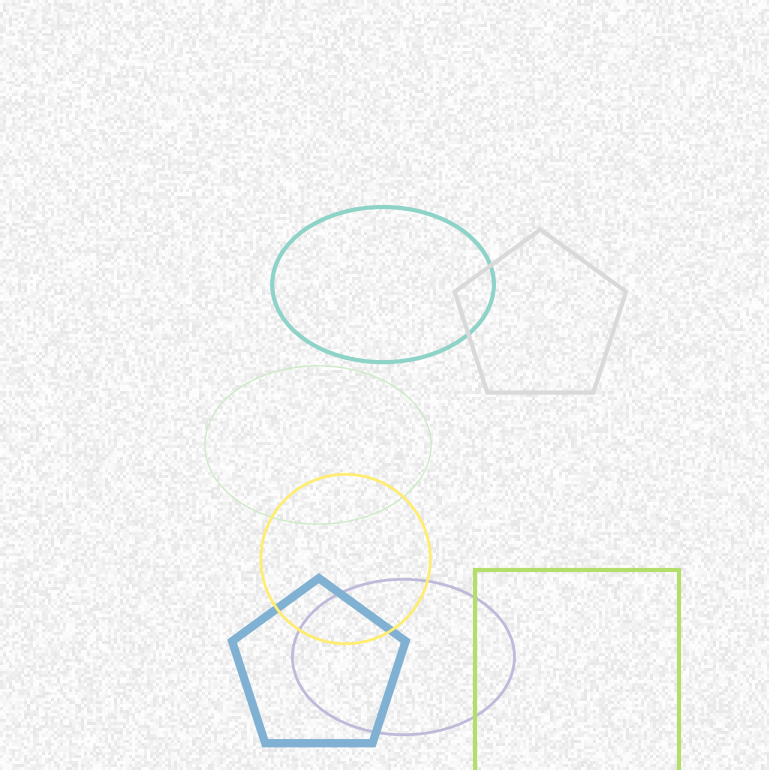[{"shape": "oval", "thickness": 1.5, "radius": 0.72, "center": [0.497, 0.63]}, {"shape": "oval", "thickness": 1, "radius": 0.72, "center": [0.524, 0.147]}, {"shape": "pentagon", "thickness": 3, "radius": 0.59, "center": [0.414, 0.131]}, {"shape": "square", "thickness": 1.5, "radius": 0.66, "center": [0.749, 0.127]}, {"shape": "pentagon", "thickness": 1.5, "radius": 0.59, "center": [0.702, 0.585]}, {"shape": "oval", "thickness": 0.5, "radius": 0.73, "center": [0.413, 0.422]}, {"shape": "circle", "thickness": 1, "radius": 0.55, "center": [0.449, 0.274]}]